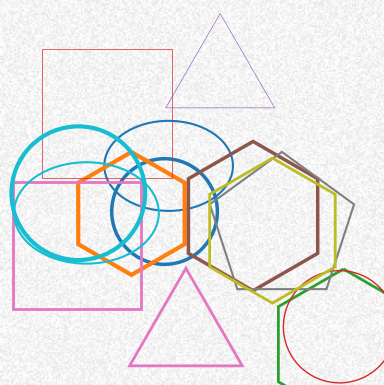[{"shape": "oval", "thickness": 1.5, "radius": 0.84, "center": [0.438, 0.569]}, {"shape": "circle", "thickness": 2.5, "radius": 0.69, "center": [0.427, 0.451]}, {"shape": "hexagon", "thickness": 3, "radius": 0.8, "center": [0.341, 0.446]}, {"shape": "hexagon", "thickness": 2, "radius": 0.98, "center": [0.892, 0.106]}, {"shape": "square", "thickness": 0.5, "radius": 0.84, "center": [0.278, 0.705]}, {"shape": "circle", "thickness": 1, "radius": 0.73, "center": [0.882, 0.151]}, {"shape": "triangle", "thickness": 0.5, "radius": 0.82, "center": [0.572, 0.802]}, {"shape": "hexagon", "thickness": 2.5, "radius": 0.97, "center": [0.657, 0.439]}, {"shape": "square", "thickness": 2, "radius": 0.83, "center": [0.2, 0.362]}, {"shape": "triangle", "thickness": 2, "radius": 0.84, "center": [0.483, 0.134]}, {"shape": "pentagon", "thickness": 1.5, "radius": 0.99, "center": [0.732, 0.408]}, {"shape": "hexagon", "thickness": 2, "radius": 0.94, "center": [0.708, 0.401]}, {"shape": "oval", "thickness": 1.5, "radius": 0.94, "center": [0.224, 0.447]}, {"shape": "circle", "thickness": 3, "radius": 0.87, "center": [0.203, 0.498]}]